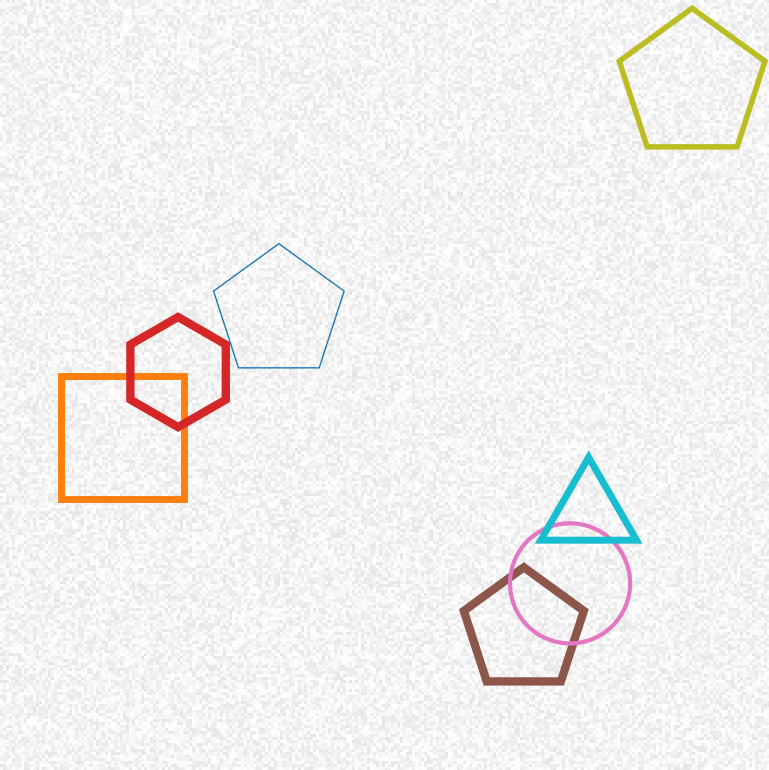[{"shape": "pentagon", "thickness": 0.5, "radius": 0.45, "center": [0.362, 0.594]}, {"shape": "square", "thickness": 2.5, "radius": 0.4, "center": [0.159, 0.432]}, {"shape": "hexagon", "thickness": 3, "radius": 0.36, "center": [0.231, 0.517]}, {"shape": "pentagon", "thickness": 3, "radius": 0.41, "center": [0.68, 0.181]}, {"shape": "circle", "thickness": 1.5, "radius": 0.39, "center": [0.74, 0.242]}, {"shape": "pentagon", "thickness": 2, "radius": 0.5, "center": [0.899, 0.89]}, {"shape": "triangle", "thickness": 2.5, "radius": 0.36, "center": [0.764, 0.334]}]